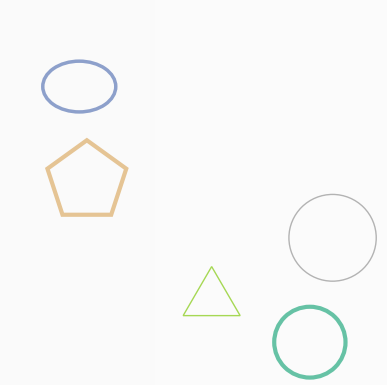[{"shape": "circle", "thickness": 3, "radius": 0.46, "center": [0.8, 0.111]}, {"shape": "oval", "thickness": 2.5, "radius": 0.47, "center": [0.205, 0.775]}, {"shape": "triangle", "thickness": 1, "radius": 0.42, "center": [0.546, 0.223]}, {"shape": "pentagon", "thickness": 3, "radius": 0.53, "center": [0.224, 0.529]}, {"shape": "circle", "thickness": 1, "radius": 0.56, "center": [0.858, 0.382]}]